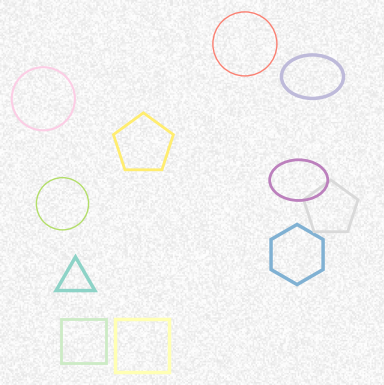[{"shape": "triangle", "thickness": 2.5, "radius": 0.29, "center": [0.196, 0.274]}, {"shape": "square", "thickness": 2.5, "radius": 0.35, "center": [0.369, 0.103]}, {"shape": "oval", "thickness": 2.5, "radius": 0.4, "center": [0.812, 0.801]}, {"shape": "circle", "thickness": 1, "radius": 0.42, "center": [0.636, 0.886]}, {"shape": "hexagon", "thickness": 2.5, "radius": 0.39, "center": [0.772, 0.339]}, {"shape": "circle", "thickness": 1, "radius": 0.34, "center": [0.162, 0.471]}, {"shape": "circle", "thickness": 1.5, "radius": 0.41, "center": [0.113, 0.743]}, {"shape": "pentagon", "thickness": 2, "radius": 0.37, "center": [0.859, 0.458]}, {"shape": "oval", "thickness": 2, "radius": 0.38, "center": [0.776, 0.532]}, {"shape": "square", "thickness": 2, "radius": 0.29, "center": [0.217, 0.114]}, {"shape": "pentagon", "thickness": 2, "radius": 0.41, "center": [0.373, 0.625]}]